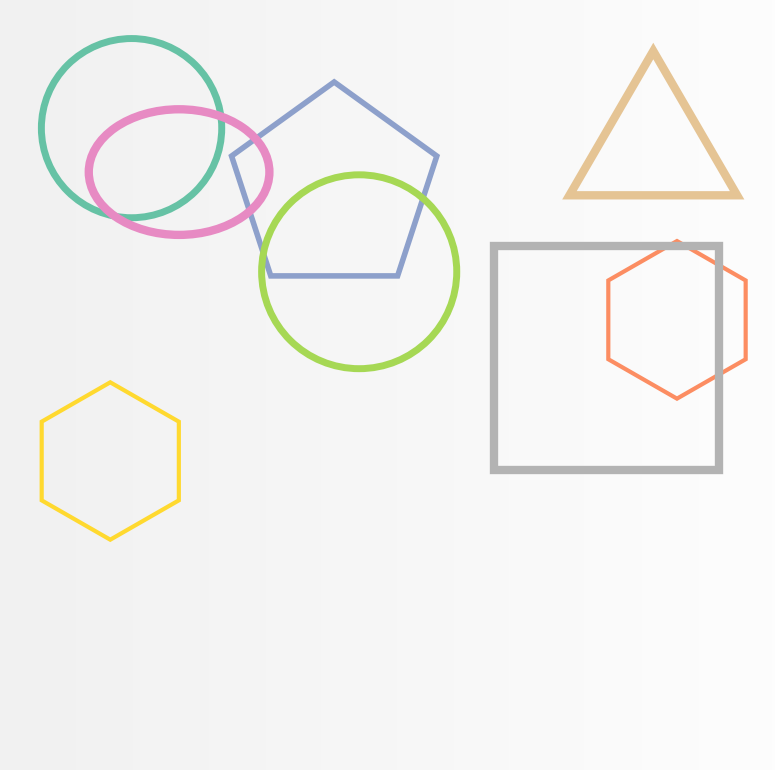[{"shape": "circle", "thickness": 2.5, "radius": 0.58, "center": [0.17, 0.834]}, {"shape": "hexagon", "thickness": 1.5, "radius": 0.51, "center": [0.874, 0.585]}, {"shape": "pentagon", "thickness": 2, "radius": 0.7, "center": [0.431, 0.754]}, {"shape": "oval", "thickness": 3, "radius": 0.58, "center": [0.231, 0.777]}, {"shape": "circle", "thickness": 2.5, "radius": 0.63, "center": [0.463, 0.647]}, {"shape": "hexagon", "thickness": 1.5, "radius": 0.51, "center": [0.142, 0.401]}, {"shape": "triangle", "thickness": 3, "radius": 0.62, "center": [0.843, 0.809]}, {"shape": "square", "thickness": 3, "radius": 0.72, "center": [0.783, 0.535]}]